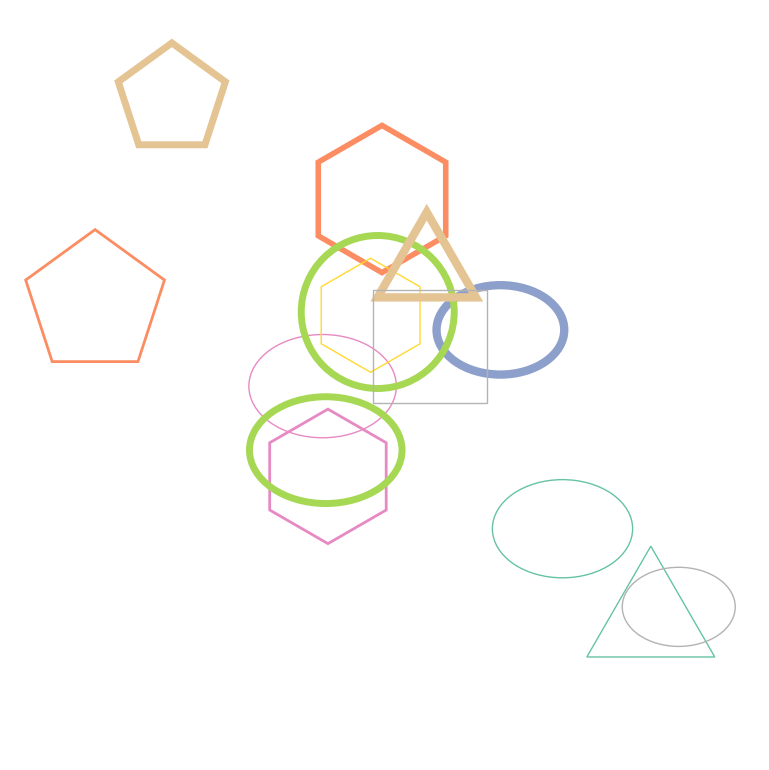[{"shape": "oval", "thickness": 0.5, "radius": 0.46, "center": [0.731, 0.313]}, {"shape": "triangle", "thickness": 0.5, "radius": 0.48, "center": [0.845, 0.195]}, {"shape": "pentagon", "thickness": 1, "radius": 0.47, "center": [0.123, 0.607]}, {"shape": "hexagon", "thickness": 2, "radius": 0.48, "center": [0.496, 0.742]}, {"shape": "oval", "thickness": 3, "radius": 0.41, "center": [0.65, 0.572]}, {"shape": "oval", "thickness": 0.5, "radius": 0.48, "center": [0.419, 0.499]}, {"shape": "hexagon", "thickness": 1, "radius": 0.44, "center": [0.426, 0.381]}, {"shape": "circle", "thickness": 2.5, "radius": 0.5, "center": [0.491, 0.595]}, {"shape": "oval", "thickness": 2.5, "radius": 0.5, "center": [0.423, 0.415]}, {"shape": "hexagon", "thickness": 0.5, "radius": 0.37, "center": [0.481, 0.591]}, {"shape": "triangle", "thickness": 3, "radius": 0.37, "center": [0.554, 0.651]}, {"shape": "pentagon", "thickness": 2.5, "radius": 0.37, "center": [0.223, 0.871]}, {"shape": "oval", "thickness": 0.5, "radius": 0.37, "center": [0.881, 0.212]}, {"shape": "square", "thickness": 0.5, "radius": 0.37, "center": [0.559, 0.55]}]